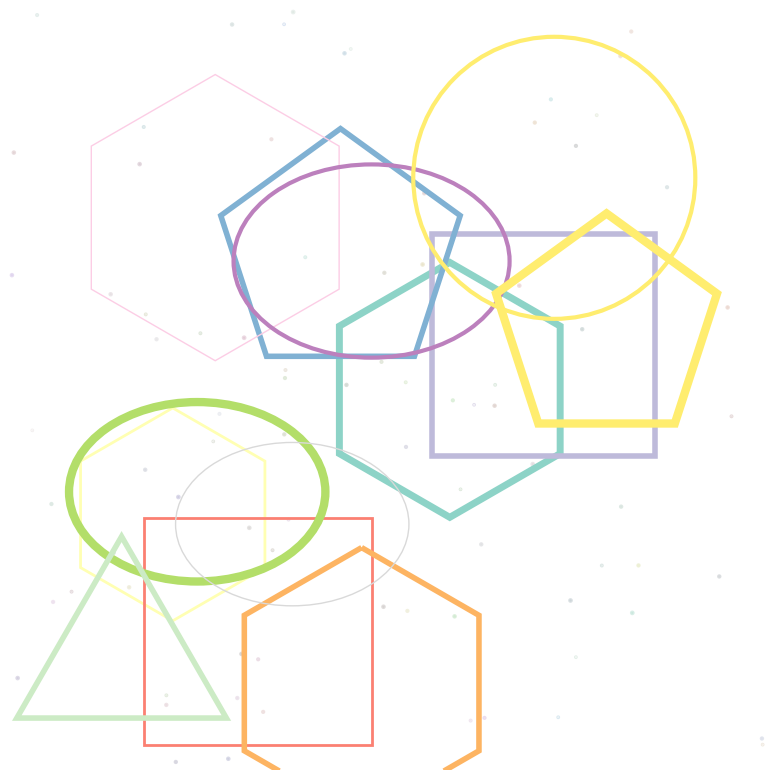[{"shape": "hexagon", "thickness": 2.5, "radius": 0.83, "center": [0.584, 0.494]}, {"shape": "hexagon", "thickness": 1, "radius": 0.69, "center": [0.224, 0.332]}, {"shape": "square", "thickness": 2, "radius": 0.72, "center": [0.706, 0.552]}, {"shape": "square", "thickness": 1, "radius": 0.74, "center": [0.335, 0.18]}, {"shape": "pentagon", "thickness": 2, "radius": 0.82, "center": [0.442, 0.67]}, {"shape": "hexagon", "thickness": 2, "radius": 0.88, "center": [0.47, 0.113]}, {"shape": "oval", "thickness": 3, "radius": 0.83, "center": [0.256, 0.361]}, {"shape": "hexagon", "thickness": 0.5, "radius": 0.93, "center": [0.28, 0.717]}, {"shape": "oval", "thickness": 0.5, "radius": 0.76, "center": [0.38, 0.319]}, {"shape": "oval", "thickness": 1.5, "radius": 0.9, "center": [0.483, 0.661]}, {"shape": "triangle", "thickness": 2, "radius": 0.79, "center": [0.158, 0.146]}, {"shape": "circle", "thickness": 1.5, "radius": 0.92, "center": [0.72, 0.769]}, {"shape": "pentagon", "thickness": 3, "radius": 0.75, "center": [0.788, 0.572]}]